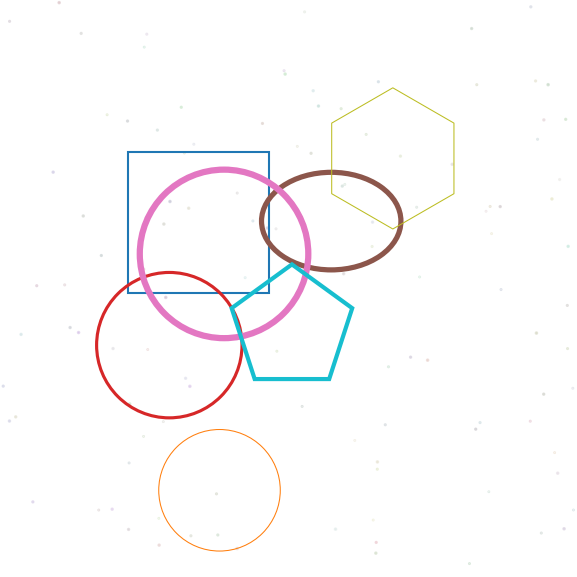[{"shape": "square", "thickness": 1, "radius": 0.61, "center": [0.344, 0.614]}, {"shape": "circle", "thickness": 0.5, "radius": 0.53, "center": [0.38, 0.15]}, {"shape": "circle", "thickness": 1.5, "radius": 0.63, "center": [0.293, 0.401]}, {"shape": "oval", "thickness": 2.5, "radius": 0.6, "center": [0.574, 0.616]}, {"shape": "circle", "thickness": 3, "radius": 0.73, "center": [0.388, 0.559]}, {"shape": "hexagon", "thickness": 0.5, "radius": 0.61, "center": [0.68, 0.725]}, {"shape": "pentagon", "thickness": 2, "radius": 0.55, "center": [0.506, 0.432]}]